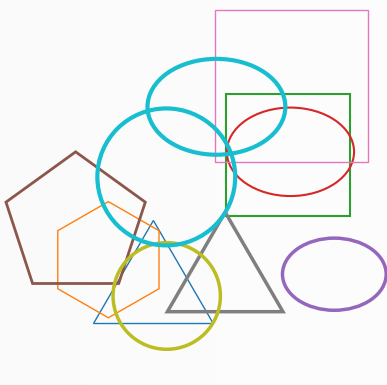[{"shape": "triangle", "thickness": 1, "radius": 0.89, "center": [0.396, 0.249]}, {"shape": "hexagon", "thickness": 1, "radius": 0.75, "center": [0.28, 0.325]}, {"shape": "square", "thickness": 1.5, "radius": 0.79, "center": [0.743, 0.598]}, {"shape": "oval", "thickness": 1.5, "radius": 0.82, "center": [0.75, 0.606]}, {"shape": "oval", "thickness": 2.5, "radius": 0.67, "center": [0.863, 0.288]}, {"shape": "pentagon", "thickness": 2, "radius": 0.95, "center": [0.195, 0.417]}, {"shape": "square", "thickness": 1, "radius": 0.99, "center": [0.753, 0.777]}, {"shape": "triangle", "thickness": 2.5, "radius": 0.86, "center": [0.581, 0.277]}, {"shape": "circle", "thickness": 2.5, "radius": 0.69, "center": [0.43, 0.231]}, {"shape": "circle", "thickness": 3, "radius": 0.89, "center": [0.429, 0.54]}, {"shape": "oval", "thickness": 3, "radius": 0.89, "center": [0.559, 0.723]}]